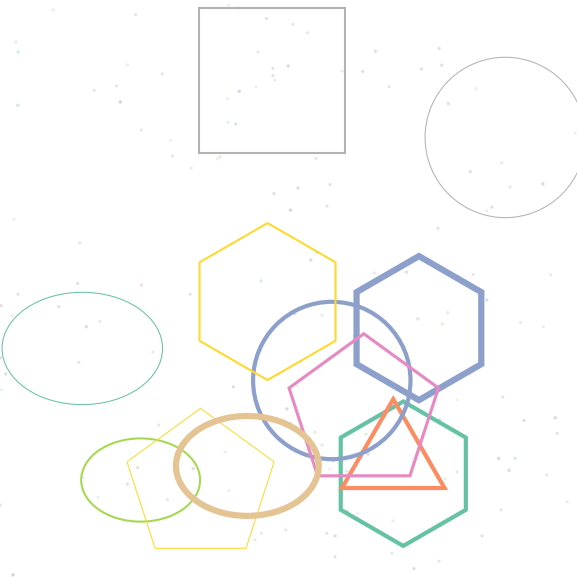[{"shape": "oval", "thickness": 0.5, "radius": 0.69, "center": [0.143, 0.396]}, {"shape": "hexagon", "thickness": 2, "radius": 0.63, "center": [0.698, 0.179]}, {"shape": "triangle", "thickness": 2, "radius": 0.51, "center": [0.681, 0.205]}, {"shape": "circle", "thickness": 2, "radius": 0.68, "center": [0.575, 0.34]}, {"shape": "hexagon", "thickness": 3, "radius": 0.62, "center": [0.725, 0.431]}, {"shape": "pentagon", "thickness": 1.5, "radius": 0.68, "center": [0.63, 0.285]}, {"shape": "oval", "thickness": 1, "radius": 0.51, "center": [0.244, 0.168]}, {"shape": "hexagon", "thickness": 1, "radius": 0.68, "center": [0.463, 0.477]}, {"shape": "pentagon", "thickness": 0.5, "radius": 0.67, "center": [0.347, 0.158]}, {"shape": "oval", "thickness": 3, "radius": 0.62, "center": [0.428, 0.192]}, {"shape": "circle", "thickness": 0.5, "radius": 0.69, "center": [0.875, 0.761]}, {"shape": "square", "thickness": 1, "radius": 0.63, "center": [0.471, 0.86]}]